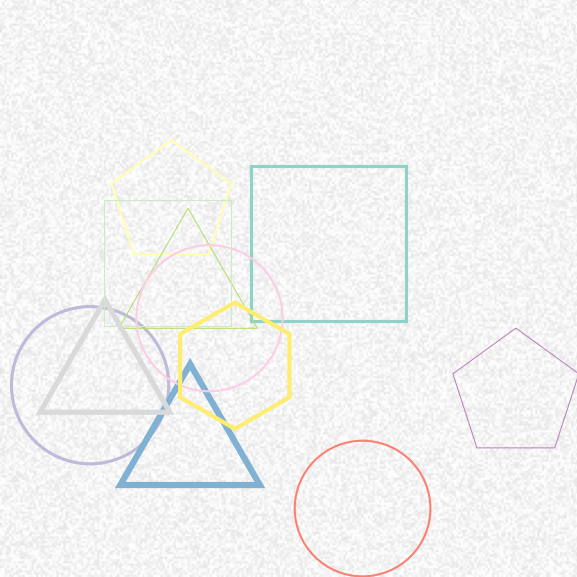[{"shape": "square", "thickness": 1.5, "radius": 0.67, "center": [0.569, 0.577]}, {"shape": "pentagon", "thickness": 1, "radius": 0.55, "center": [0.297, 0.647]}, {"shape": "circle", "thickness": 1.5, "radius": 0.68, "center": [0.156, 0.332]}, {"shape": "circle", "thickness": 1, "radius": 0.59, "center": [0.628, 0.119]}, {"shape": "triangle", "thickness": 3, "radius": 0.7, "center": [0.329, 0.229]}, {"shape": "triangle", "thickness": 0.5, "radius": 0.69, "center": [0.326, 0.5]}, {"shape": "circle", "thickness": 1, "radius": 0.63, "center": [0.363, 0.448]}, {"shape": "triangle", "thickness": 2.5, "radius": 0.65, "center": [0.182, 0.35]}, {"shape": "pentagon", "thickness": 0.5, "radius": 0.57, "center": [0.893, 0.316]}, {"shape": "square", "thickness": 0.5, "radius": 0.55, "center": [0.29, 0.544]}, {"shape": "hexagon", "thickness": 2, "radius": 0.55, "center": [0.407, 0.366]}]